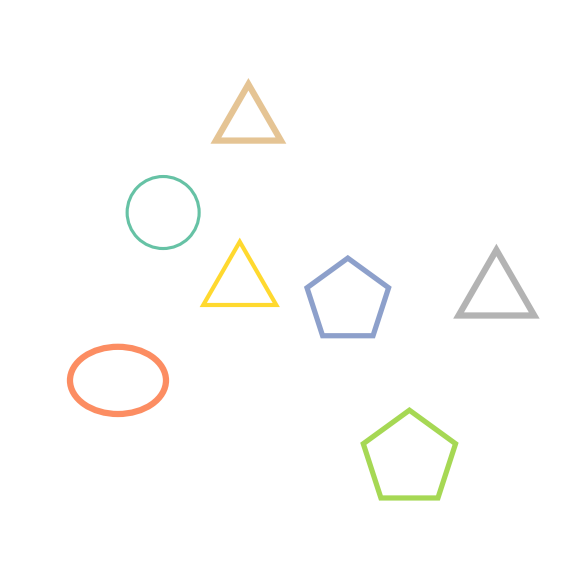[{"shape": "circle", "thickness": 1.5, "radius": 0.31, "center": [0.282, 0.631]}, {"shape": "oval", "thickness": 3, "radius": 0.42, "center": [0.204, 0.34]}, {"shape": "pentagon", "thickness": 2.5, "radius": 0.37, "center": [0.602, 0.478]}, {"shape": "pentagon", "thickness": 2.5, "radius": 0.42, "center": [0.709, 0.205]}, {"shape": "triangle", "thickness": 2, "radius": 0.37, "center": [0.415, 0.508]}, {"shape": "triangle", "thickness": 3, "radius": 0.33, "center": [0.43, 0.788]}, {"shape": "triangle", "thickness": 3, "radius": 0.38, "center": [0.86, 0.491]}]